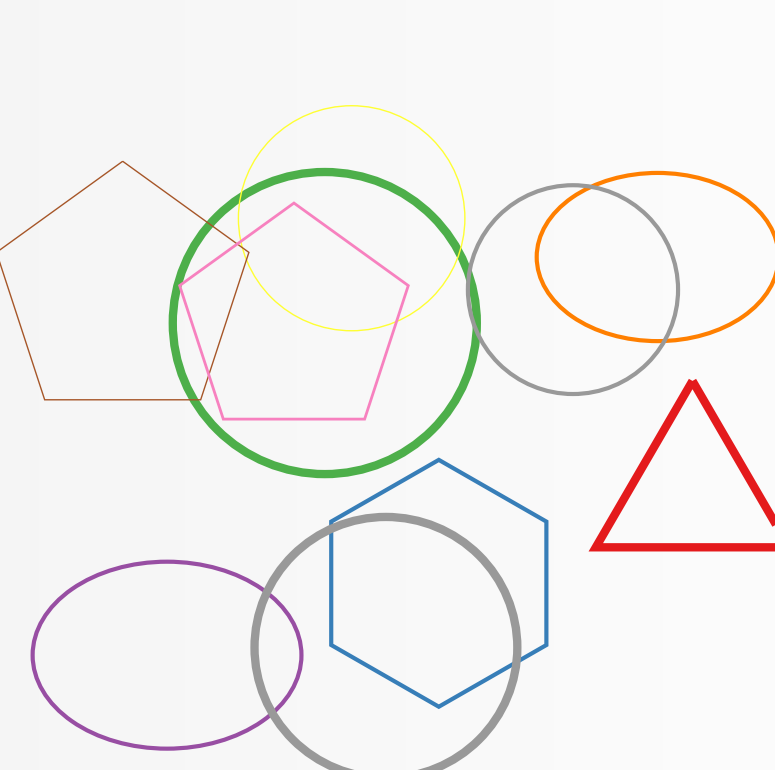[{"shape": "triangle", "thickness": 3, "radius": 0.72, "center": [0.894, 0.361]}, {"shape": "hexagon", "thickness": 1.5, "radius": 0.8, "center": [0.566, 0.242]}, {"shape": "circle", "thickness": 3, "radius": 0.98, "center": [0.419, 0.58]}, {"shape": "oval", "thickness": 1.5, "radius": 0.87, "center": [0.216, 0.149]}, {"shape": "oval", "thickness": 1.5, "radius": 0.78, "center": [0.849, 0.666]}, {"shape": "circle", "thickness": 0.5, "radius": 0.73, "center": [0.454, 0.717]}, {"shape": "pentagon", "thickness": 0.5, "radius": 0.86, "center": [0.158, 0.619]}, {"shape": "pentagon", "thickness": 1, "radius": 0.78, "center": [0.379, 0.581]}, {"shape": "circle", "thickness": 1.5, "radius": 0.68, "center": [0.739, 0.624]}, {"shape": "circle", "thickness": 3, "radius": 0.85, "center": [0.498, 0.159]}]